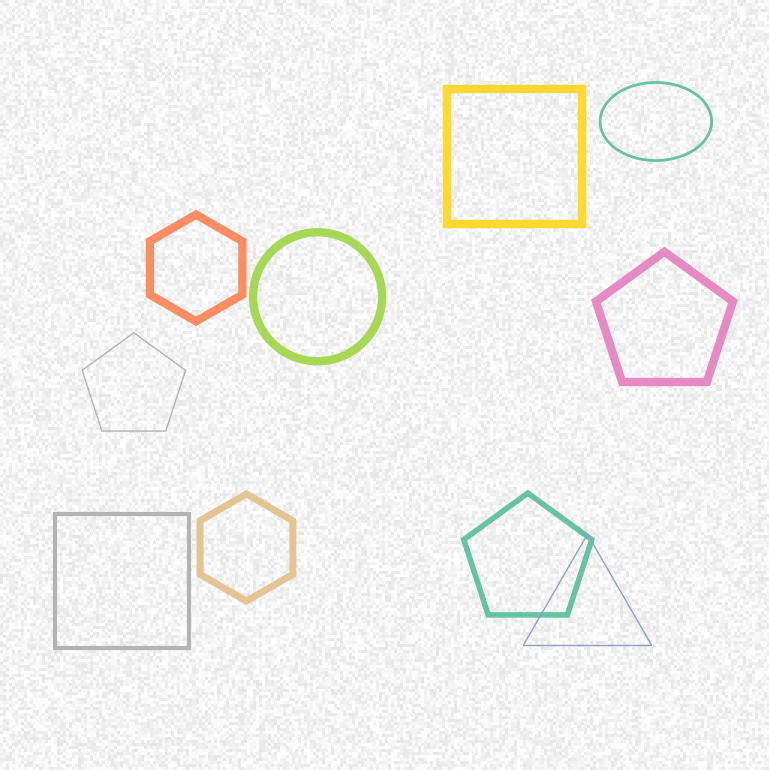[{"shape": "oval", "thickness": 1, "radius": 0.36, "center": [0.852, 0.842]}, {"shape": "pentagon", "thickness": 2, "radius": 0.44, "center": [0.685, 0.272]}, {"shape": "hexagon", "thickness": 3, "radius": 0.35, "center": [0.255, 0.652]}, {"shape": "triangle", "thickness": 0.5, "radius": 0.48, "center": [0.763, 0.21]}, {"shape": "pentagon", "thickness": 3, "radius": 0.47, "center": [0.863, 0.58]}, {"shape": "circle", "thickness": 3, "radius": 0.42, "center": [0.412, 0.615]}, {"shape": "square", "thickness": 3, "radius": 0.44, "center": [0.668, 0.797]}, {"shape": "hexagon", "thickness": 2.5, "radius": 0.35, "center": [0.32, 0.289]}, {"shape": "square", "thickness": 1.5, "radius": 0.43, "center": [0.158, 0.245]}, {"shape": "pentagon", "thickness": 0.5, "radius": 0.35, "center": [0.174, 0.497]}]